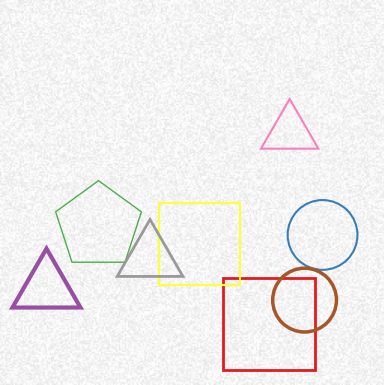[{"shape": "square", "thickness": 2, "radius": 0.6, "center": [0.699, 0.158]}, {"shape": "circle", "thickness": 1.5, "radius": 0.45, "center": [0.838, 0.39]}, {"shape": "pentagon", "thickness": 1, "radius": 0.59, "center": [0.256, 0.414]}, {"shape": "triangle", "thickness": 3, "radius": 0.51, "center": [0.121, 0.252]}, {"shape": "square", "thickness": 1.5, "radius": 0.53, "center": [0.518, 0.366]}, {"shape": "circle", "thickness": 2.5, "radius": 0.41, "center": [0.791, 0.221]}, {"shape": "triangle", "thickness": 1.5, "radius": 0.43, "center": [0.752, 0.657]}, {"shape": "triangle", "thickness": 2, "radius": 0.49, "center": [0.39, 0.331]}]